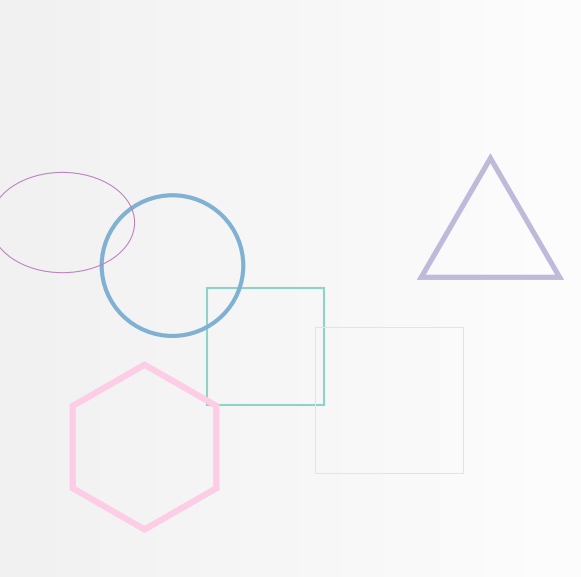[{"shape": "square", "thickness": 1, "radius": 0.51, "center": [0.456, 0.399]}, {"shape": "triangle", "thickness": 2.5, "radius": 0.69, "center": [0.844, 0.588]}, {"shape": "circle", "thickness": 2, "radius": 0.61, "center": [0.297, 0.539]}, {"shape": "hexagon", "thickness": 3, "radius": 0.71, "center": [0.249, 0.225]}, {"shape": "oval", "thickness": 0.5, "radius": 0.62, "center": [0.108, 0.614]}, {"shape": "square", "thickness": 0.5, "radius": 0.63, "center": [0.669, 0.307]}]